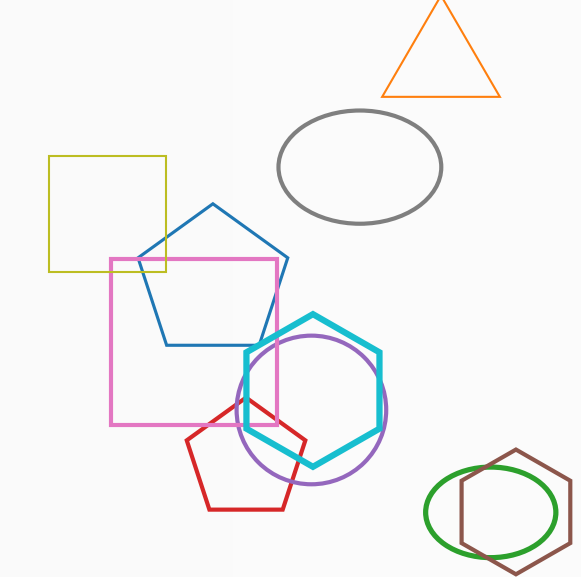[{"shape": "pentagon", "thickness": 1.5, "radius": 0.68, "center": [0.366, 0.511]}, {"shape": "triangle", "thickness": 1, "radius": 0.58, "center": [0.759, 0.89]}, {"shape": "oval", "thickness": 2.5, "radius": 0.56, "center": [0.844, 0.112]}, {"shape": "pentagon", "thickness": 2, "radius": 0.54, "center": [0.423, 0.203]}, {"shape": "circle", "thickness": 2, "radius": 0.64, "center": [0.536, 0.289]}, {"shape": "hexagon", "thickness": 2, "radius": 0.54, "center": [0.888, 0.113]}, {"shape": "square", "thickness": 2, "radius": 0.72, "center": [0.334, 0.407]}, {"shape": "oval", "thickness": 2, "radius": 0.7, "center": [0.619, 0.71]}, {"shape": "square", "thickness": 1, "radius": 0.5, "center": [0.186, 0.629]}, {"shape": "hexagon", "thickness": 3, "radius": 0.66, "center": [0.538, 0.323]}]